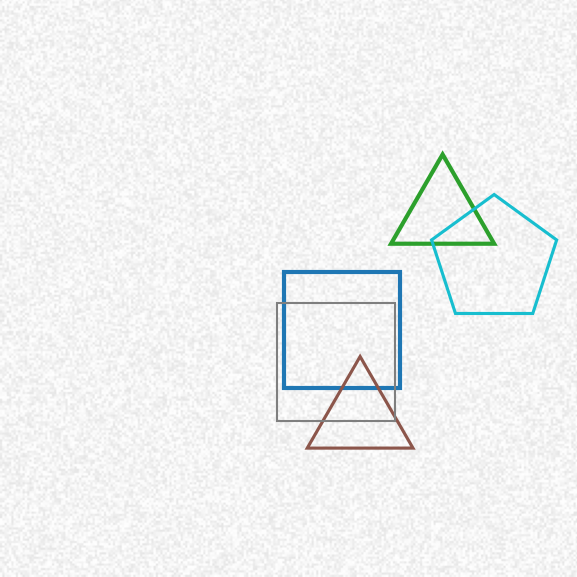[{"shape": "square", "thickness": 2, "radius": 0.5, "center": [0.592, 0.428]}, {"shape": "triangle", "thickness": 2, "radius": 0.52, "center": [0.766, 0.629]}, {"shape": "triangle", "thickness": 1.5, "radius": 0.53, "center": [0.624, 0.276]}, {"shape": "square", "thickness": 1, "radius": 0.51, "center": [0.581, 0.372]}, {"shape": "pentagon", "thickness": 1.5, "radius": 0.57, "center": [0.856, 0.548]}]